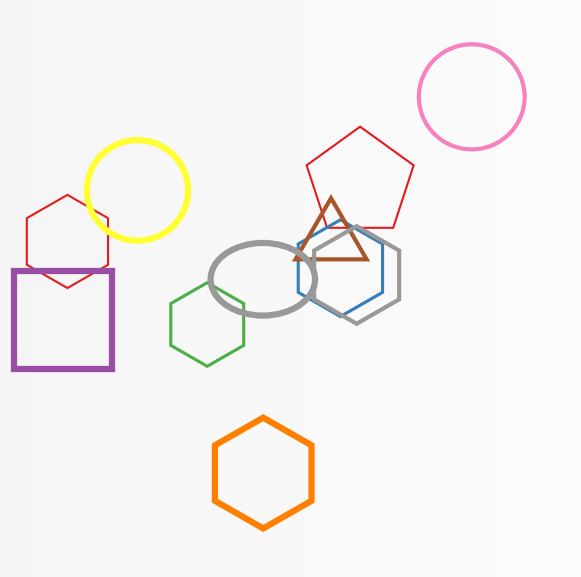[{"shape": "hexagon", "thickness": 1, "radius": 0.4, "center": [0.116, 0.581]}, {"shape": "pentagon", "thickness": 1, "radius": 0.48, "center": [0.62, 0.683]}, {"shape": "hexagon", "thickness": 1.5, "radius": 0.42, "center": [0.586, 0.535]}, {"shape": "hexagon", "thickness": 1.5, "radius": 0.36, "center": [0.357, 0.437]}, {"shape": "square", "thickness": 3, "radius": 0.42, "center": [0.108, 0.445]}, {"shape": "hexagon", "thickness": 3, "radius": 0.48, "center": [0.453, 0.18]}, {"shape": "circle", "thickness": 3, "radius": 0.44, "center": [0.236, 0.669]}, {"shape": "triangle", "thickness": 2, "radius": 0.35, "center": [0.57, 0.585]}, {"shape": "circle", "thickness": 2, "radius": 0.46, "center": [0.812, 0.831]}, {"shape": "oval", "thickness": 3, "radius": 0.45, "center": [0.452, 0.516]}, {"shape": "hexagon", "thickness": 2, "radius": 0.42, "center": [0.614, 0.523]}]